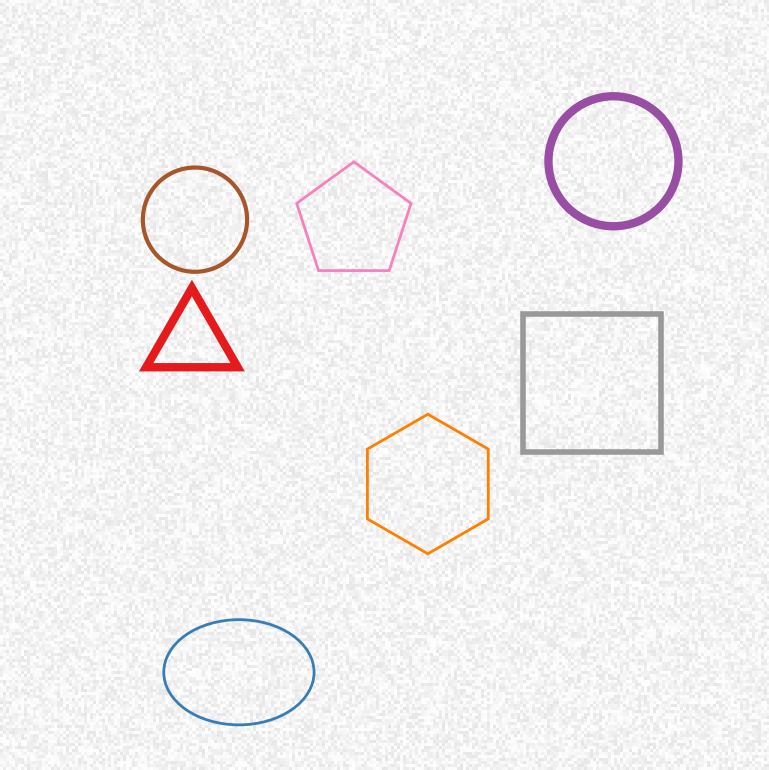[{"shape": "triangle", "thickness": 3, "radius": 0.34, "center": [0.249, 0.557]}, {"shape": "oval", "thickness": 1, "radius": 0.49, "center": [0.31, 0.127]}, {"shape": "circle", "thickness": 3, "radius": 0.42, "center": [0.797, 0.791]}, {"shape": "hexagon", "thickness": 1, "radius": 0.45, "center": [0.556, 0.371]}, {"shape": "circle", "thickness": 1.5, "radius": 0.34, "center": [0.253, 0.715]}, {"shape": "pentagon", "thickness": 1, "radius": 0.39, "center": [0.46, 0.712]}, {"shape": "square", "thickness": 2, "radius": 0.45, "center": [0.769, 0.503]}]